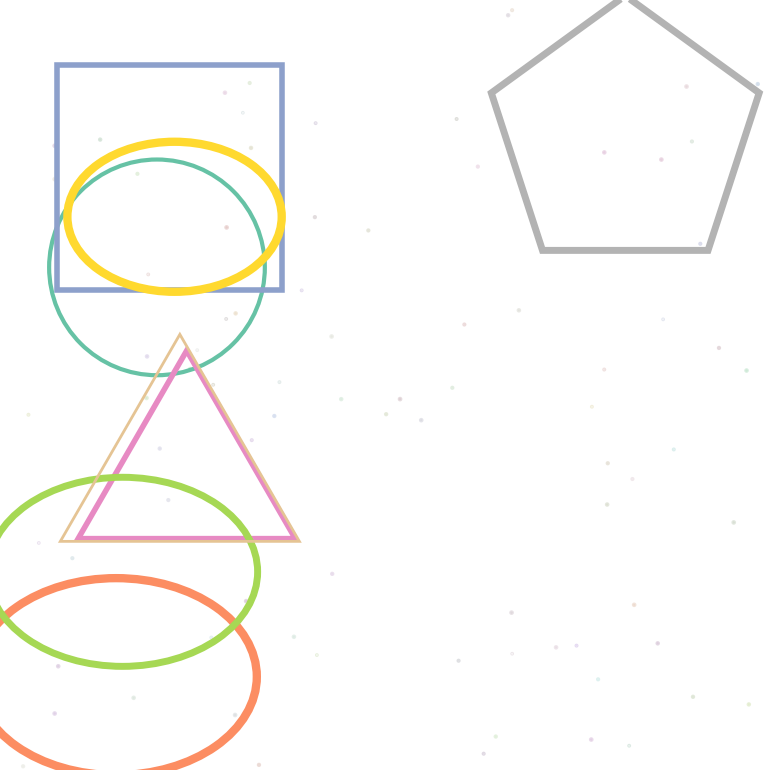[{"shape": "circle", "thickness": 1.5, "radius": 0.7, "center": [0.204, 0.653]}, {"shape": "oval", "thickness": 3, "radius": 0.91, "center": [0.151, 0.121]}, {"shape": "square", "thickness": 2, "radius": 0.73, "center": [0.22, 0.77]}, {"shape": "triangle", "thickness": 2, "radius": 0.81, "center": [0.242, 0.382]}, {"shape": "oval", "thickness": 2.5, "radius": 0.88, "center": [0.159, 0.257]}, {"shape": "oval", "thickness": 3, "radius": 0.7, "center": [0.227, 0.718]}, {"shape": "triangle", "thickness": 1, "radius": 0.9, "center": [0.234, 0.387]}, {"shape": "pentagon", "thickness": 2.5, "radius": 0.91, "center": [0.812, 0.823]}]